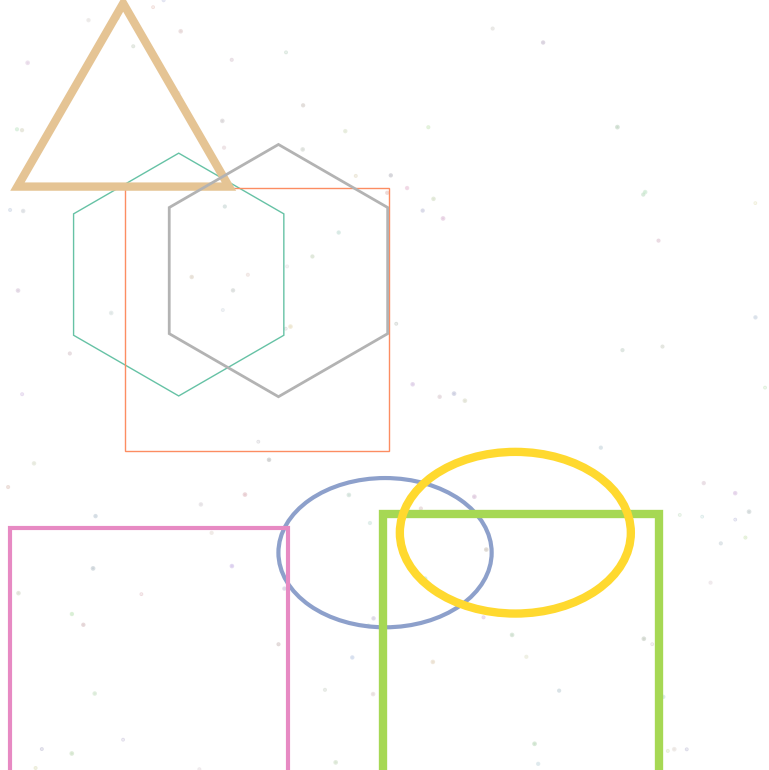[{"shape": "hexagon", "thickness": 0.5, "radius": 0.79, "center": [0.232, 0.643]}, {"shape": "square", "thickness": 0.5, "radius": 0.86, "center": [0.333, 0.585]}, {"shape": "oval", "thickness": 1.5, "radius": 0.69, "center": [0.5, 0.282]}, {"shape": "square", "thickness": 1.5, "radius": 0.9, "center": [0.193, 0.134]}, {"shape": "square", "thickness": 3, "radius": 0.9, "center": [0.676, 0.154]}, {"shape": "oval", "thickness": 3, "radius": 0.75, "center": [0.669, 0.308]}, {"shape": "triangle", "thickness": 3, "radius": 0.79, "center": [0.16, 0.837]}, {"shape": "hexagon", "thickness": 1, "radius": 0.82, "center": [0.362, 0.649]}]